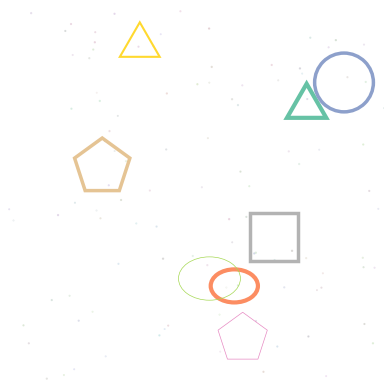[{"shape": "triangle", "thickness": 3, "radius": 0.29, "center": [0.796, 0.723]}, {"shape": "oval", "thickness": 3, "radius": 0.31, "center": [0.609, 0.257]}, {"shape": "circle", "thickness": 2.5, "radius": 0.38, "center": [0.894, 0.786]}, {"shape": "pentagon", "thickness": 0.5, "radius": 0.34, "center": [0.63, 0.122]}, {"shape": "oval", "thickness": 0.5, "radius": 0.4, "center": [0.544, 0.277]}, {"shape": "triangle", "thickness": 1.5, "radius": 0.3, "center": [0.363, 0.882]}, {"shape": "pentagon", "thickness": 2.5, "radius": 0.38, "center": [0.266, 0.566]}, {"shape": "square", "thickness": 2.5, "radius": 0.31, "center": [0.711, 0.385]}]